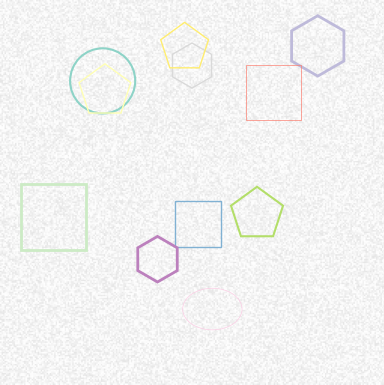[{"shape": "circle", "thickness": 1.5, "radius": 0.42, "center": [0.267, 0.79]}, {"shape": "pentagon", "thickness": 1, "radius": 0.35, "center": [0.273, 0.764]}, {"shape": "hexagon", "thickness": 2, "radius": 0.39, "center": [0.825, 0.881]}, {"shape": "square", "thickness": 0.5, "radius": 0.36, "center": [0.711, 0.761]}, {"shape": "square", "thickness": 1, "radius": 0.3, "center": [0.514, 0.419]}, {"shape": "pentagon", "thickness": 1.5, "radius": 0.36, "center": [0.668, 0.444]}, {"shape": "oval", "thickness": 0.5, "radius": 0.39, "center": [0.552, 0.197]}, {"shape": "hexagon", "thickness": 1, "radius": 0.29, "center": [0.499, 0.83]}, {"shape": "hexagon", "thickness": 2, "radius": 0.3, "center": [0.409, 0.327]}, {"shape": "square", "thickness": 2, "radius": 0.43, "center": [0.139, 0.436]}, {"shape": "pentagon", "thickness": 1, "radius": 0.33, "center": [0.48, 0.877]}]